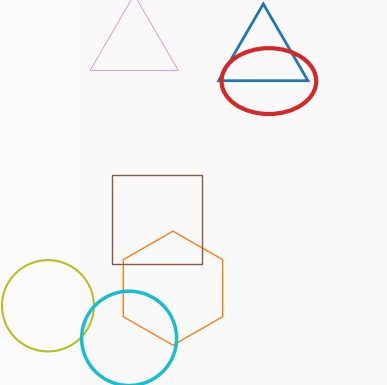[{"shape": "triangle", "thickness": 2, "radius": 0.66, "center": [0.68, 0.857]}, {"shape": "hexagon", "thickness": 1, "radius": 0.74, "center": [0.446, 0.251]}, {"shape": "oval", "thickness": 3, "radius": 0.61, "center": [0.694, 0.789]}, {"shape": "square", "thickness": 1, "radius": 0.58, "center": [0.405, 0.429]}, {"shape": "triangle", "thickness": 0.5, "radius": 0.66, "center": [0.346, 0.883]}, {"shape": "circle", "thickness": 1.5, "radius": 0.59, "center": [0.124, 0.206]}, {"shape": "circle", "thickness": 2.5, "radius": 0.61, "center": [0.333, 0.121]}]